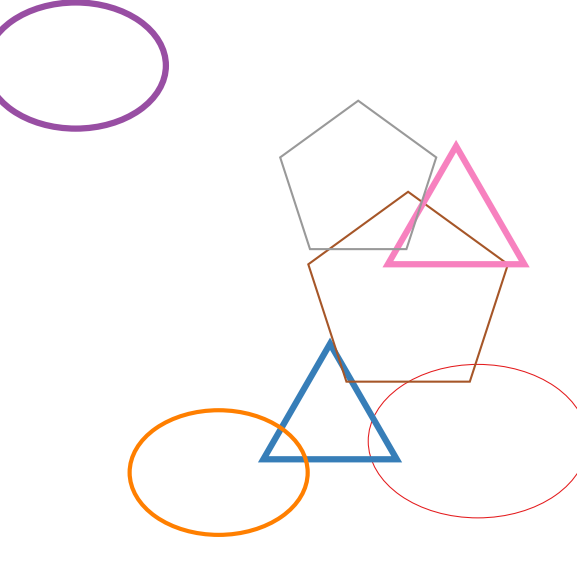[{"shape": "oval", "thickness": 0.5, "radius": 0.95, "center": [0.827, 0.235]}, {"shape": "triangle", "thickness": 3, "radius": 0.67, "center": [0.571, 0.271]}, {"shape": "oval", "thickness": 3, "radius": 0.78, "center": [0.131, 0.886]}, {"shape": "oval", "thickness": 2, "radius": 0.77, "center": [0.379, 0.181]}, {"shape": "pentagon", "thickness": 1, "radius": 0.91, "center": [0.707, 0.485]}, {"shape": "triangle", "thickness": 3, "radius": 0.68, "center": [0.79, 0.61]}, {"shape": "pentagon", "thickness": 1, "radius": 0.71, "center": [0.62, 0.683]}]